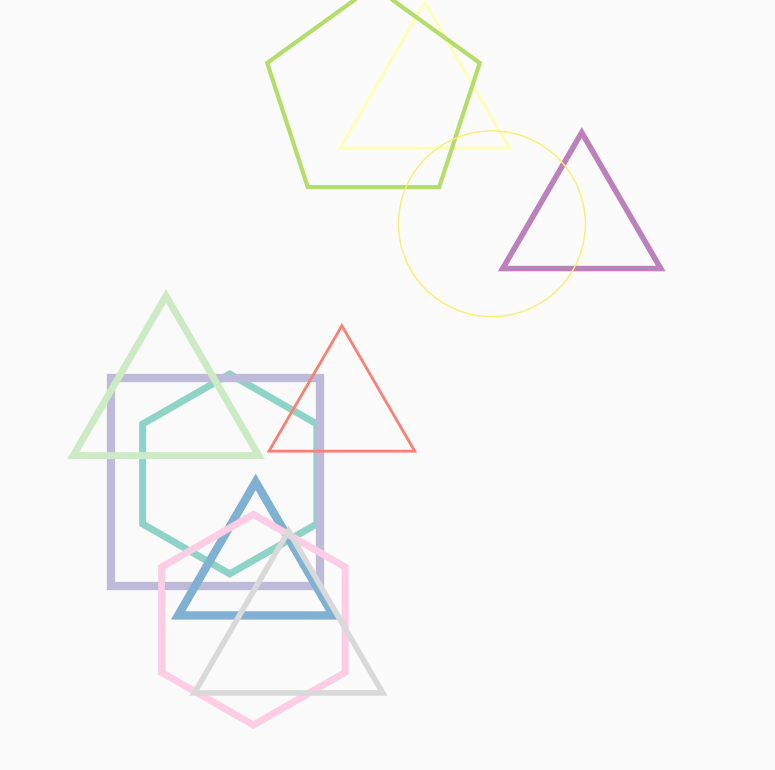[{"shape": "hexagon", "thickness": 2.5, "radius": 0.65, "center": [0.296, 0.384]}, {"shape": "triangle", "thickness": 1, "radius": 0.63, "center": [0.548, 0.871]}, {"shape": "square", "thickness": 3, "radius": 0.68, "center": [0.278, 0.374]}, {"shape": "triangle", "thickness": 1, "radius": 0.54, "center": [0.441, 0.468]}, {"shape": "triangle", "thickness": 3, "radius": 0.58, "center": [0.33, 0.259]}, {"shape": "pentagon", "thickness": 1.5, "radius": 0.72, "center": [0.482, 0.874]}, {"shape": "hexagon", "thickness": 2.5, "radius": 0.68, "center": [0.327, 0.195]}, {"shape": "triangle", "thickness": 2, "radius": 0.7, "center": [0.372, 0.17]}, {"shape": "triangle", "thickness": 2, "radius": 0.59, "center": [0.751, 0.71]}, {"shape": "triangle", "thickness": 2.5, "radius": 0.69, "center": [0.214, 0.477]}, {"shape": "circle", "thickness": 0.5, "radius": 0.6, "center": [0.635, 0.709]}]